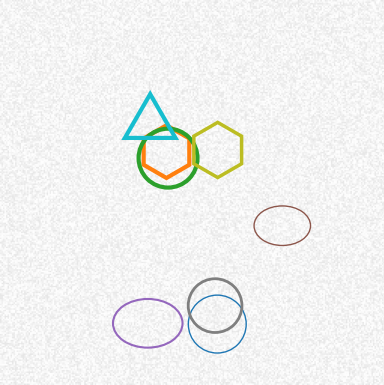[{"shape": "circle", "thickness": 1, "radius": 0.38, "center": [0.564, 0.158]}, {"shape": "hexagon", "thickness": 3, "radius": 0.34, "center": [0.432, 0.606]}, {"shape": "circle", "thickness": 3, "radius": 0.38, "center": [0.436, 0.589]}, {"shape": "oval", "thickness": 1.5, "radius": 0.45, "center": [0.384, 0.16]}, {"shape": "oval", "thickness": 1, "radius": 0.37, "center": [0.733, 0.414]}, {"shape": "circle", "thickness": 2, "radius": 0.35, "center": [0.559, 0.206]}, {"shape": "hexagon", "thickness": 2.5, "radius": 0.36, "center": [0.565, 0.61]}, {"shape": "triangle", "thickness": 3, "radius": 0.38, "center": [0.39, 0.68]}]